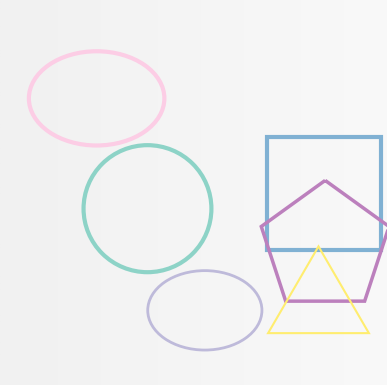[{"shape": "circle", "thickness": 3, "radius": 0.82, "center": [0.381, 0.458]}, {"shape": "oval", "thickness": 2, "radius": 0.74, "center": [0.529, 0.194]}, {"shape": "square", "thickness": 3, "radius": 0.73, "center": [0.836, 0.498]}, {"shape": "oval", "thickness": 3, "radius": 0.87, "center": [0.249, 0.744]}, {"shape": "pentagon", "thickness": 2.5, "radius": 0.87, "center": [0.839, 0.358]}, {"shape": "triangle", "thickness": 1.5, "radius": 0.75, "center": [0.822, 0.21]}]